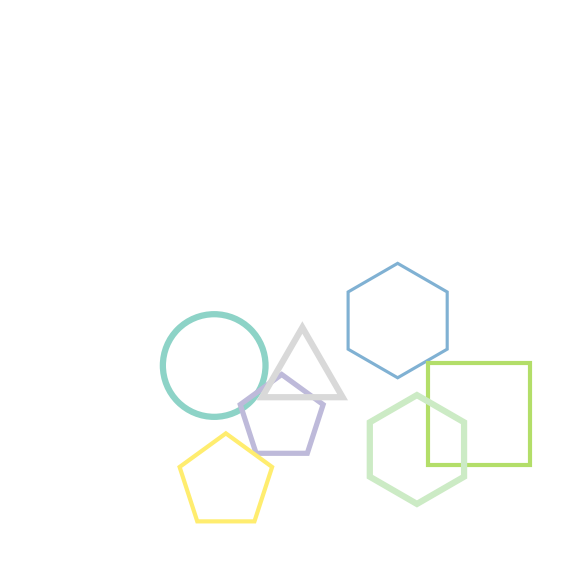[{"shape": "circle", "thickness": 3, "radius": 0.44, "center": [0.371, 0.366]}, {"shape": "pentagon", "thickness": 2.5, "radius": 0.38, "center": [0.488, 0.275]}, {"shape": "hexagon", "thickness": 1.5, "radius": 0.5, "center": [0.689, 0.444]}, {"shape": "square", "thickness": 2, "radius": 0.44, "center": [0.829, 0.282]}, {"shape": "triangle", "thickness": 3, "radius": 0.4, "center": [0.524, 0.352]}, {"shape": "hexagon", "thickness": 3, "radius": 0.47, "center": [0.722, 0.221]}, {"shape": "pentagon", "thickness": 2, "radius": 0.42, "center": [0.391, 0.164]}]